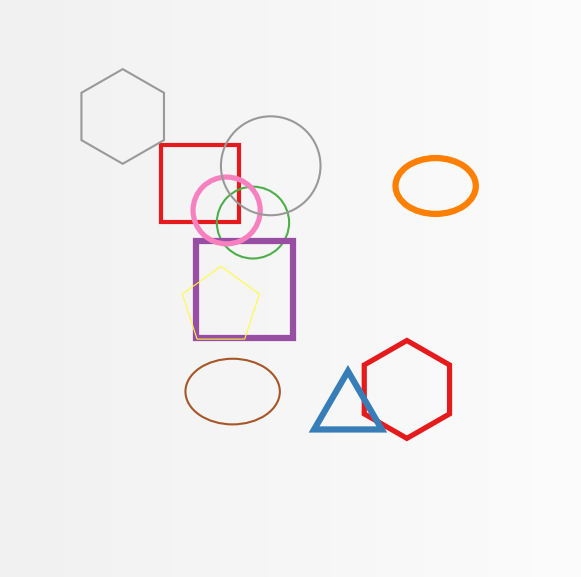[{"shape": "square", "thickness": 2, "radius": 0.33, "center": [0.344, 0.681]}, {"shape": "hexagon", "thickness": 2.5, "radius": 0.42, "center": [0.7, 0.325]}, {"shape": "triangle", "thickness": 3, "radius": 0.34, "center": [0.599, 0.289]}, {"shape": "circle", "thickness": 1, "radius": 0.31, "center": [0.435, 0.614]}, {"shape": "square", "thickness": 3, "radius": 0.42, "center": [0.421, 0.497]}, {"shape": "oval", "thickness": 3, "radius": 0.35, "center": [0.75, 0.677]}, {"shape": "pentagon", "thickness": 0.5, "radius": 0.35, "center": [0.38, 0.468]}, {"shape": "oval", "thickness": 1, "radius": 0.41, "center": [0.4, 0.321]}, {"shape": "circle", "thickness": 2.5, "radius": 0.29, "center": [0.39, 0.635]}, {"shape": "hexagon", "thickness": 1, "radius": 0.41, "center": [0.211, 0.797]}, {"shape": "circle", "thickness": 1, "radius": 0.43, "center": [0.466, 0.712]}]